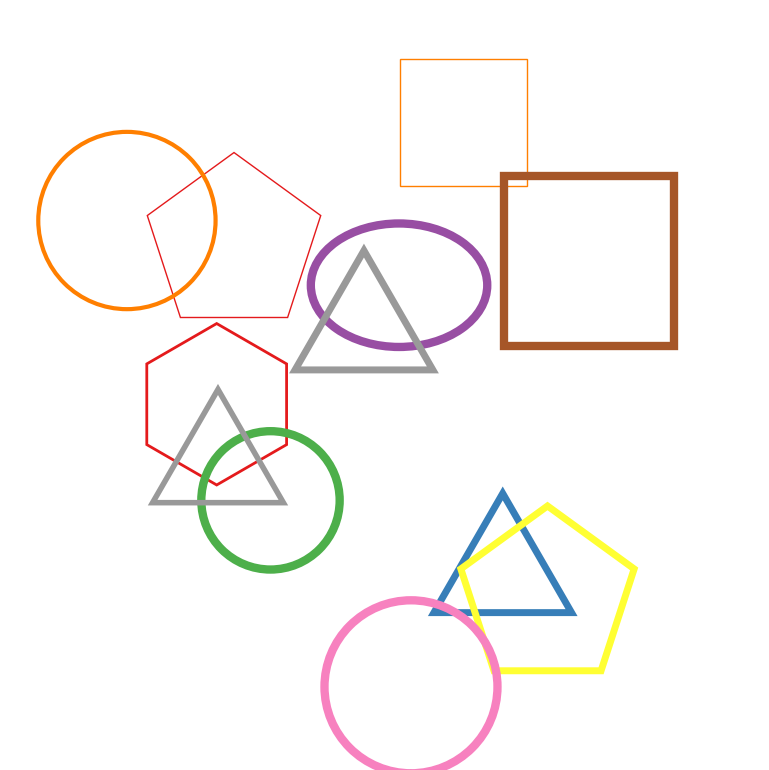[{"shape": "hexagon", "thickness": 1, "radius": 0.52, "center": [0.281, 0.475]}, {"shape": "pentagon", "thickness": 0.5, "radius": 0.59, "center": [0.304, 0.683]}, {"shape": "triangle", "thickness": 2.5, "radius": 0.52, "center": [0.653, 0.256]}, {"shape": "circle", "thickness": 3, "radius": 0.45, "center": [0.351, 0.35]}, {"shape": "oval", "thickness": 3, "radius": 0.57, "center": [0.518, 0.63]}, {"shape": "circle", "thickness": 1.5, "radius": 0.58, "center": [0.165, 0.714]}, {"shape": "square", "thickness": 0.5, "radius": 0.41, "center": [0.602, 0.841]}, {"shape": "pentagon", "thickness": 2.5, "radius": 0.59, "center": [0.711, 0.225]}, {"shape": "square", "thickness": 3, "radius": 0.55, "center": [0.764, 0.661]}, {"shape": "circle", "thickness": 3, "radius": 0.56, "center": [0.534, 0.108]}, {"shape": "triangle", "thickness": 2.5, "radius": 0.52, "center": [0.473, 0.571]}, {"shape": "triangle", "thickness": 2, "radius": 0.49, "center": [0.283, 0.396]}]